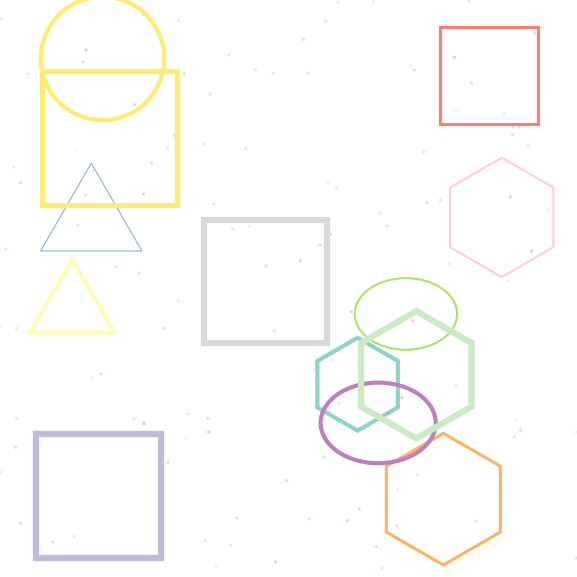[{"shape": "hexagon", "thickness": 2, "radius": 0.4, "center": [0.619, 0.334]}, {"shape": "triangle", "thickness": 2, "radius": 0.42, "center": [0.125, 0.465]}, {"shape": "square", "thickness": 3, "radius": 0.54, "center": [0.17, 0.14]}, {"shape": "square", "thickness": 1.5, "radius": 0.42, "center": [0.846, 0.868]}, {"shape": "triangle", "thickness": 0.5, "radius": 0.51, "center": [0.158, 0.615]}, {"shape": "hexagon", "thickness": 1.5, "radius": 0.57, "center": [0.768, 0.135]}, {"shape": "oval", "thickness": 1, "radius": 0.44, "center": [0.703, 0.456]}, {"shape": "hexagon", "thickness": 1, "radius": 0.52, "center": [0.869, 0.623]}, {"shape": "square", "thickness": 3, "radius": 0.53, "center": [0.46, 0.512]}, {"shape": "oval", "thickness": 2, "radius": 0.5, "center": [0.655, 0.267]}, {"shape": "hexagon", "thickness": 3, "radius": 0.55, "center": [0.721, 0.35]}, {"shape": "circle", "thickness": 2, "radius": 0.53, "center": [0.178, 0.898]}, {"shape": "square", "thickness": 2.5, "radius": 0.58, "center": [0.19, 0.76]}]